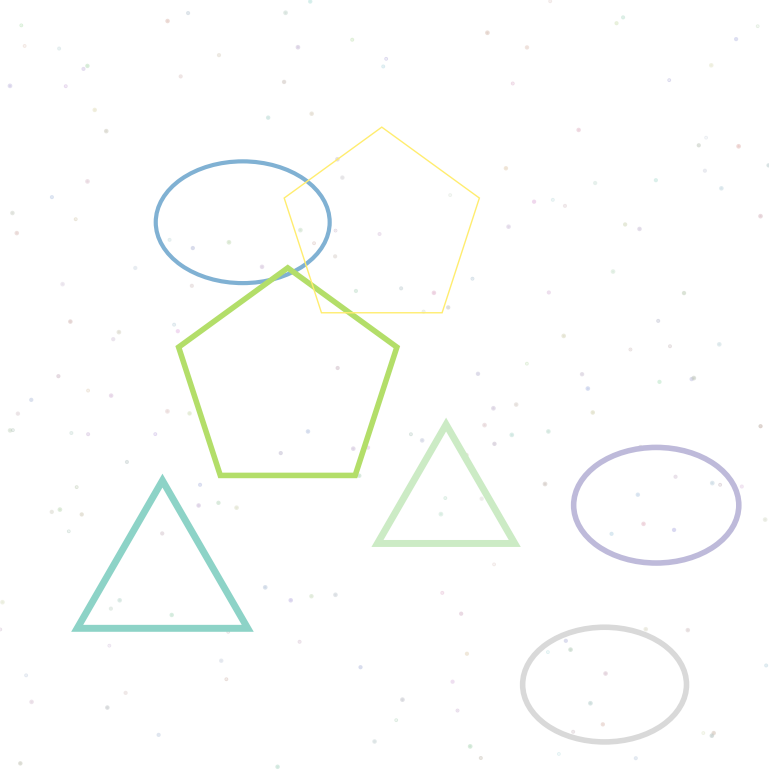[{"shape": "triangle", "thickness": 2.5, "radius": 0.64, "center": [0.211, 0.248]}, {"shape": "oval", "thickness": 2, "radius": 0.54, "center": [0.852, 0.344]}, {"shape": "oval", "thickness": 1.5, "radius": 0.56, "center": [0.315, 0.711]}, {"shape": "pentagon", "thickness": 2, "radius": 0.75, "center": [0.374, 0.503]}, {"shape": "oval", "thickness": 2, "radius": 0.53, "center": [0.785, 0.111]}, {"shape": "triangle", "thickness": 2.5, "radius": 0.51, "center": [0.579, 0.346]}, {"shape": "pentagon", "thickness": 0.5, "radius": 0.67, "center": [0.496, 0.702]}]